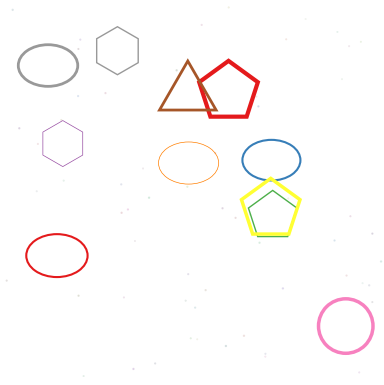[{"shape": "oval", "thickness": 1.5, "radius": 0.4, "center": [0.148, 0.336]}, {"shape": "pentagon", "thickness": 3, "radius": 0.4, "center": [0.594, 0.762]}, {"shape": "oval", "thickness": 1.5, "radius": 0.38, "center": [0.705, 0.584]}, {"shape": "pentagon", "thickness": 1, "radius": 0.33, "center": [0.708, 0.439]}, {"shape": "hexagon", "thickness": 0.5, "radius": 0.3, "center": [0.163, 0.627]}, {"shape": "oval", "thickness": 0.5, "radius": 0.39, "center": [0.49, 0.577]}, {"shape": "pentagon", "thickness": 2.5, "radius": 0.4, "center": [0.703, 0.457]}, {"shape": "triangle", "thickness": 2, "radius": 0.42, "center": [0.488, 0.757]}, {"shape": "circle", "thickness": 2.5, "radius": 0.35, "center": [0.898, 0.153]}, {"shape": "hexagon", "thickness": 1, "radius": 0.31, "center": [0.305, 0.868]}, {"shape": "oval", "thickness": 2, "radius": 0.39, "center": [0.125, 0.83]}]